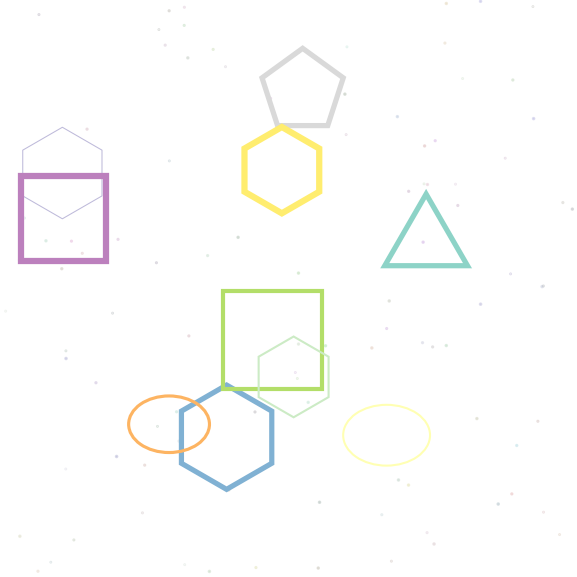[{"shape": "triangle", "thickness": 2.5, "radius": 0.41, "center": [0.738, 0.58]}, {"shape": "oval", "thickness": 1, "radius": 0.38, "center": [0.669, 0.246]}, {"shape": "hexagon", "thickness": 0.5, "radius": 0.4, "center": [0.108, 0.7]}, {"shape": "hexagon", "thickness": 2.5, "radius": 0.45, "center": [0.392, 0.242]}, {"shape": "oval", "thickness": 1.5, "radius": 0.35, "center": [0.293, 0.265]}, {"shape": "square", "thickness": 2, "radius": 0.43, "center": [0.472, 0.41]}, {"shape": "pentagon", "thickness": 2.5, "radius": 0.37, "center": [0.524, 0.841]}, {"shape": "square", "thickness": 3, "radius": 0.37, "center": [0.11, 0.621]}, {"shape": "hexagon", "thickness": 1, "radius": 0.35, "center": [0.508, 0.346]}, {"shape": "hexagon", "thickness": 3, "radius": 0.37, "center": [0.488, 0.705]}]